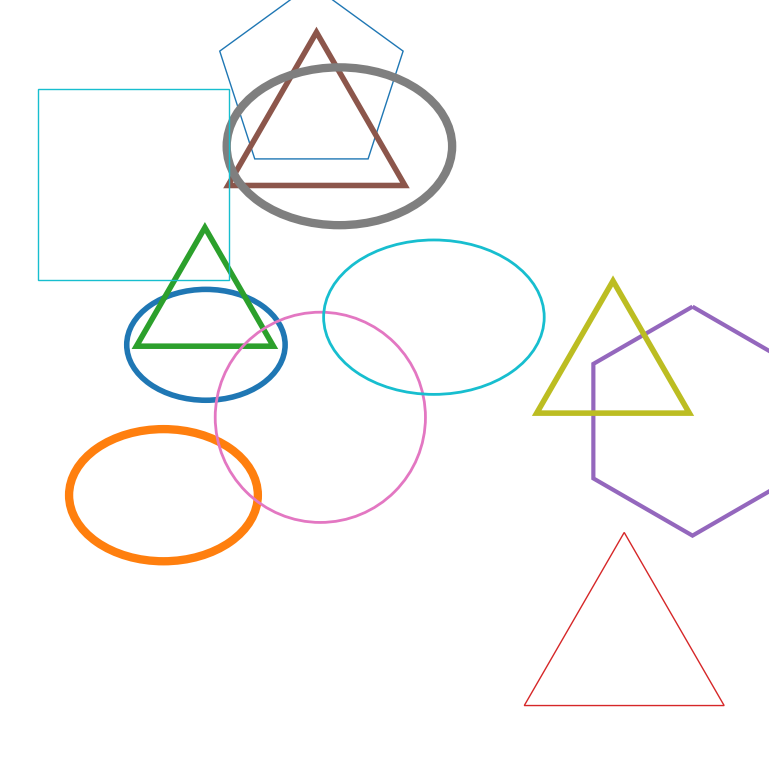[{"shape": "oval", "thickness": 2, "radius": 0.51, "center": [0.267, 0.552]}, {"shape": "pentagon", "thickness": 0.5, "radius": 0.63, "center": [0.404, 0.895]}, {"shape": "oval", "thickness": 3, "radius": 0.61, "center": [0.212, 0.357]}, {"shape": "triangle", "thickness": 2, "radius": 0.51, "center": [0.266, 0.602]}, {"shape": "triangle", "thickness": 0.5, "radius": 0.75, "center": [0.811, 0.159]}, {"shape": "hexagon", "thickness": 1.5, "radius": 0.74, "center": [0.899, 0.453]}, {"shape": "triangle", "thickness": 2, "radius": 0.66, "center": [0.411, 0.825]}, {"shape": "circle", "thickness": 1, "radius": 0.68, "center": [0.416, 0.458]}, {"shape": "oval", "thickness": 3, "radius": 0.73, "center": [0.441, 0.81]}, {"shape": "triangle", "thickness": 2, "radius": 0.57, "center": [0.796, 0.521]}, {"shape": "oval", "thickness": 1, "radius": 0.72, "center": [0.564, 0.588]}, {"shape": "square", "thickness": 0.5, "radius": 0.62, "center": [0.174, 0.76]}]